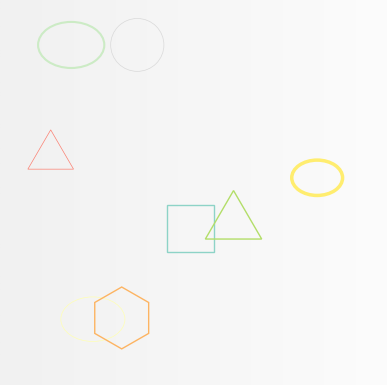[{"shape": "square", "thickness": 1, "radius": 0.3, "center": [0.492, 0.407]}, {"shape": "oval", "thickness": 0.5, "radius": 0.41, "center": [0.24, 0.171]}, {"shape": "triangle", "thickness": 0.5, "radius": 0.34, "center": [0.131, 0.595]}, {"shape": "hexagon", "thickness": 1, "radius": 0.4, "center": [0.314, 0.174]}, {"shape": "triangle", "thickness": 1, "radius": 0.42, "center": [0.603, 0.421]}, {"shape": "circle", "thickness": 0.5, "radius": 0.34, "center": [0.354, 0.883]}, {"shape": "oval", "thickness": 1.5, "radius": 0.43, "center": [0.184, 0.883]}, {"shape": "oval", "thickness": 2.5, "radius": 0.33, "center": [0.819, 0.538]}]